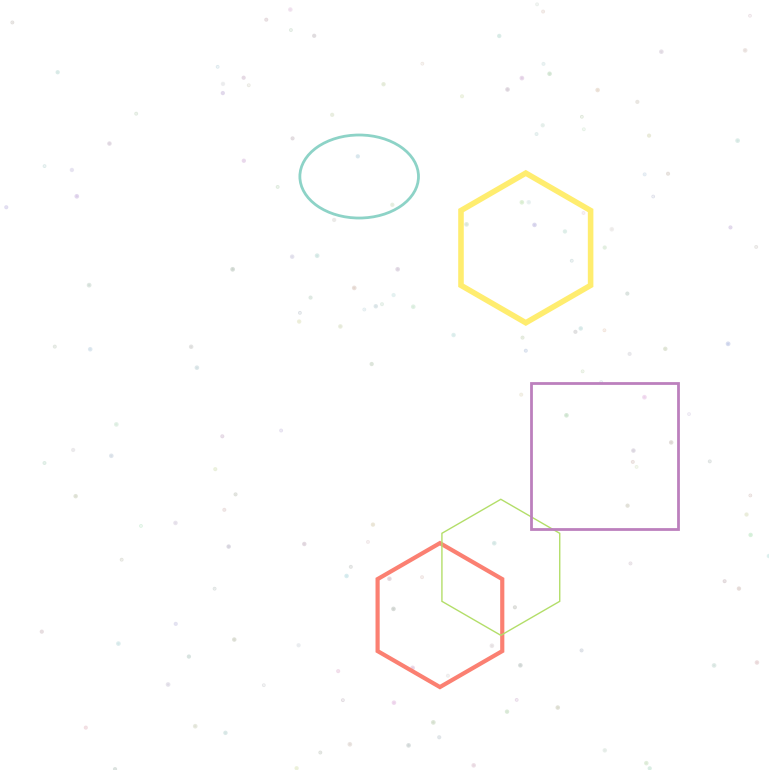[{"shape": "oval", "thickness": 1, "radius": 0.39, "center": [0.466, 0.771]}, {"shape": "hexagon", "thickness": 1.5, "radius": 0.47, "center": [0.571, 0.201]}, {"shape": "hexagon", "thickness": 0.5, "radius": 0.44, "center": [0.65, 0.263]}, {"shape": "square", "thickness": 1, "radius": 0.48, "center": [0.785, 0.408]}, {"shape": "hexagon", "thickness": 2, "radius": 0.49, "center": [0.683, 0.678]}]